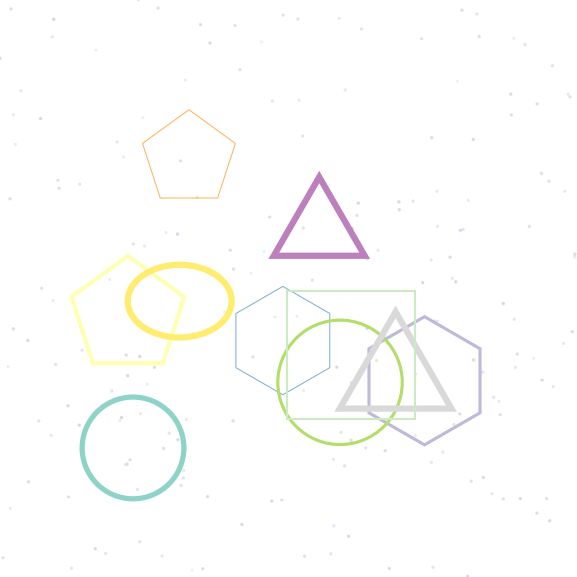[{"shape": "circle", "thickness": 2.5, "radius": 0.44, "center": [0.23, 0.223]}, {"shape": "pentagon", "thickness": 2, "radius": 0.51, "center": [0.221, 0.453]}, {"shape": "hexagon", "thickness": 1.5, "radius": 0.55, "center": [0.735, 0.34]}, {"shape": "hexagon", "thickness": 0.5, "radius": 0.47, "center": [0.49, 0.409]}, {"shape": "pentagon", "thickness": 0.5, "radius": 0.42, "center": [0.327, 0.725]}, {"shape": "circle", "thickness": 1.5, "radius": 0.54, "center": [0.589, 0.337]}, {"shape": "triangle", "thickness": 3, "radius": 0.56, "center": [0.685, 0.347]}, {"shape": "triangle", "thickness": 3, "radius": 0.45, "center": [0.553, 0.602]}, {"shape": "square", "thickness": 1, "radius": 0.55, "center": [0.607, 0.384]}, {"shape": "oval", "thickness": 3, "radius": 0.45, "center": [0.311, 0.478]}]